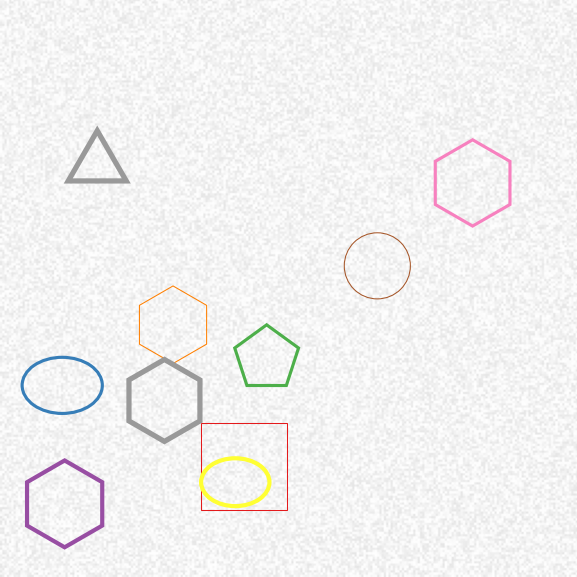[{"shape": "square", "thickness": 0.5, "radius": 0.37, "center": [0.422, 0.191]}, {"shape": "oval", "thickness": 1.5, "radius": 0.35, "center": [0.108, 0.332]}, {"shape": "pentagon", "thickness": 1.5, "radius": 0.29, "center": [0.462, 0.379]}, {"shape": "hexagon", "thickness": 2, "radius": 0.38, "center": [0.112, 0.127]}, {"shape": "hexagon", "thickness": 0.5, "radius": 0.34, "center": [0.3, 0.437]}, {"shape": "oval", "thickness": 2, "radius": 0.3, "center": [0.407, 0.164]}, {"shape": "circle", "thickness": 0.5, "radius": 0.29, "center": [0.653, 0.539]}, {"shape": "hexagon", "thickness": 1.5, "radius": 0.37, "center": [0.818, 0.682]}, {"shape": "triangle", "thickness": 2.5, "radius": 0.29, "center": [0.168, 0.715]}, {"shape": "hexagon", "thickness": 2.5, "radius": 0.35, "center": [0.285, 0.306]}]